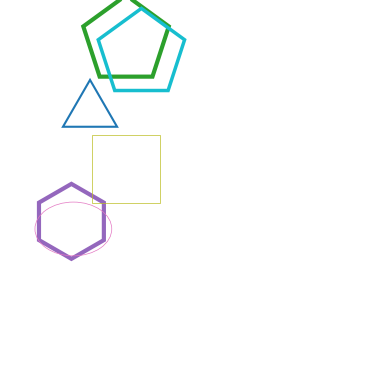[{"shape": "triangle", "thickness": 1.5, "radius": 0.41, "center": [0.234, 0.711]}, {"shape": "pentagon", "thickness": 3, "radius": 0.58, "center": [0.327, 0.895]}, {"shape": "hexagon", "thickness": 3, "radius": 0.49, "center": [0.186, 0.425]}, {"shape": "oval", "thickness": 0.5, "radius": 0.5, "center": [0.191, 0.405]}, {"shape": "square", "thickness": 0.5, "radius": 0.44, "center": [0.328, 0.561]}, {"shape": "pentagon", "thickness": 2.5, "radius": 0.59, "center": [0.367, 0.86]}]